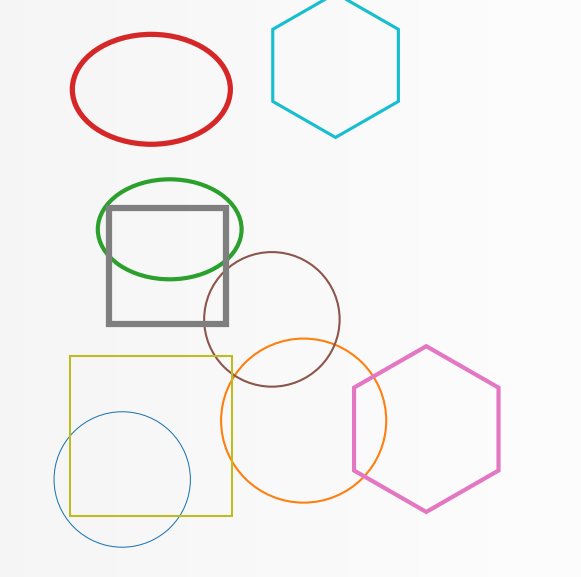[{"shape": "circle", "thickness": 0.5, "radius": 0.59, "center": [0.21, 0.169]}, {"shape": "circle", "thickness": 1, "radius": 0.71, "center": [0.522, 0.271]}, {"shape": "oval", "thickness": 2, "radius": 0.62, "center": [0.292, 0.602]}, {"shape": "oval", "thickness": 2.5, "radius": 0.68, "center": [0.26, 0.844]}, {"shape": "circle", "thickness": 1, "radius": 0.58, "center": [0.468, 0.446]}, {"shape": "hexagon", "thickness": 2, "radius": 0.72, "center": [0.733, 0.256]}, {"shape": "square", "thickness": 3, "radius": 0.5, "center": [0.288, 0.538]}, {"shape": "square", "thickness": 1, "radius": 0.69, "center": [0.26, 0.245]}, {"shape": "hexagon", "thickness": 1.5, "radius": 0.62, "center": [0.577, 0.886]}]